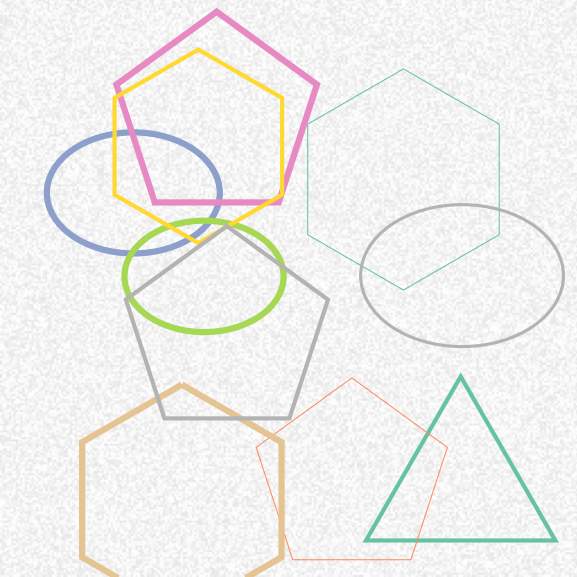[{"shape": "triangle", "thickness": 2, "radius": 0.95, "center": [0.798, 0.158]}, {"shape": "hexagon", "thickness": 0.5, "radius": 0.96, "center": [0.699, 0.688]}, {"shape": "pentagon", "thickness": 0.5, "radius": 0.87, "center": [0.609, 0.171]}, {"shape": "oval", "thickness": 3, "radius": 0.75, "center": [0.231, 0.665]}, {"shape": "pentagon", "thickness": 3, "radius": 0.91, "center": [0.375, 0.796]}, {"shape": "oval", "thickness": 3, "radius": 0.69, "center": [0.353, 0.521]}, {"shape": "hexagon", "thickness": 2, "radius": 0.84, "center": [0.343, 0.746]}, {"shape": "hexagon", "thickness": 3, "radius": 1.0, "center": [0.315, 0.134]}, {"shape": "oval", "thickness": 1.5, "radius": 0.88, "center": [0.8, 0.522]}, {"shape": "pentagon", "thickness": 2, "radius": 0.92, "center": [0.393, 0.423]}]